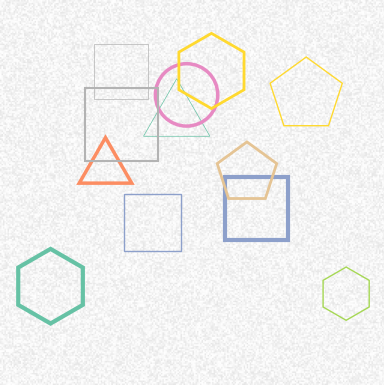[{"shape": "hexagon", "thickness": 3, "radius": 0.48, "center": [0.131, 0.257]}, {"shape": "triangle", "thickness": 0.5, "radius": 0.5, "center": [0.459, 0.696]}, {"shape": "triangle", "thickness": 2.5, "radius": 0.39, "center": [0.274, 0.564]}, {"shape": "square", "thickness": 3, "radius": 0.41, "center": [0.666, 0.459]}, {"shape": "square", "thickness": 1, "radius": 0.37, "center": [0.396, 0.422]}, {"shape": "circle", "thickness": 2.5, "radius": 0.41, "center": [0.485, 0.754]}, {"shape": "hexagon", "thickness": 1, "radius": 0.35, "center": [0.899, 0.237]}, {"shape": "hexagon", "thickness": 2, "radius": 0.49, "center": [0.549, 0.816]}, {"shape": "pentagon", "thickness": 1, "radius": 0.49, "center": [0.795, 0.753]}, {"shape": "pentagon", "thickness": 2, "radius": 0.41, "center": [0.641, 0.55]}, {"shape": "square", "thickness": 1.5, "radius": 0.47, "center": [0.316, 0.677]}, {"shape": "square", "thickness": 0.5, "radius": 0.36, "center": [0.314, 0.815]}]